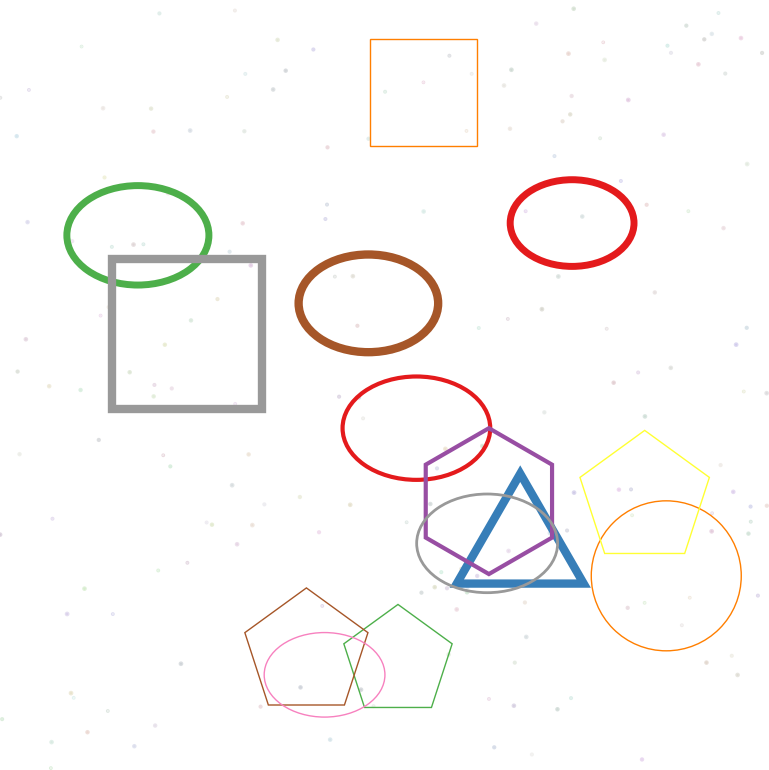[{"shape": "oval", "thickness": 2.5, "radius": 0.4, "center": [0.743, 0.71]}, {"shape": "oval", "thickness": 1.5, "radius": 0.48, "center": [0.541, 0.444]}, {"shape": "triangle", "thickness": 3, "radius": 0.48, "center": [0.676, 0.29]}, {"shape": "pentagon", "thickness": 0.5, "radius": 0.37, "center": [0.517, 0.141]}, {"shape": "oval", "thickness": 2.5, "radius": 0.46, "center": [0.179, 0.694]}, {"shape": "hexagon", "thickness": 1.5, "radius": 0.47, "center": [0.635, 0.349]}, {"shape": "square", "thickness": 0.5, "radius": 0.35, "center": [0.55, 0.88]}, {"shape": "circle", "thickness": 0.5, "radius": 0.49, "center": [0.865, 0.252]}, {"shape": "pentagon", "thickness": 0.5, "radius": 0.44, "center": [0.837, 0.353]}, {"shape": "pentagon", "thickness": 0.5, "radius": 0.42, "center": [0.398, 0.152]}, {"shape": "oval", "thickness": 3, "radius": 0.45, "center": [0.478, 0.606]}, {"shape": "oval", "thickness": 0.5, "radius": 0.39, "center": [0.422, 0.124]}, {"shape": "oval", "thickness": 1, "radius": 0.46, "center": [0.633, 0.294]}, {"shape": "square", "thickness": 3, "radius": 0.49, "center": [0.243, 0.567]}]